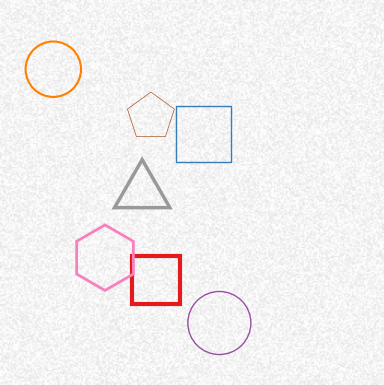[{"shape": "square", "thickness": 3, "radius": 0.31, "center": [0.406, 0.273]}, {"shape": "square", "thickness": 1, "radius": 0.36, "center": [0.529, 0.652]}, {"shape": "circle", "thickness": 1, "radius": 0.41, "center": [0.57, 0.161]}, {"shape": "circle", "thickness": 1.5, "radius": 0.36, "center": [0.138, 0.82]}, {"shape": "pentagon", "thickness": 0.5, "radius": 0.32, "center": [0.392, 0.697]}, {"shape": "hexagon", "thickness": 2, "radius": 0.43, "center": [0.273, 0.331]}, {"shape": "triangle", "thickness": 2.5, "radius": 0.42, "center": [0.369, 0.502]}]